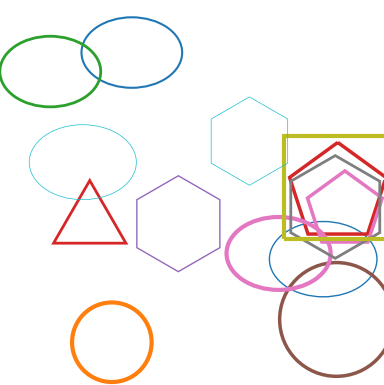[{"shape": "oval", "thickness": 1.5, "radius": 0.65, "center": [0.342, 0.864]}, {"shape": "oval", "thickness": 1, "radius": 0.7, "center": [0.839, 0.327]}, {"shape": "circle", "thickness": 3, "radius": 0.52, "center": [0.29, 0.111]}, {"shape": "oval", "thickness": 2, "radius": 0.66, "center": [0.131, 0.814]}, {"shape": "pentagon", "thickness": 2.5, "radius": 0.66, "center": [0.877, 0.498]}, {"shape": "triangle", "thickness": 2, "radius": 0.54, "center": [0.233, 0.423]}, {"shape": "hexagon", "thickness": 1, "radius": 0.62, "center": [0.463, 0.419]}, {"shape": "circle", "thickness": 2.5, "radius": 0.74, "center": [0.874, 0.17]}, {"shape": "pentagon", "thickness": 2.5, "radius": 0.51, "center": [0.896, 0.454]}, {"shape": "oval", "thickness": 3, "radius": 0.68, "center": [0.724, 0.342]}, {"shape": "hexagon", "thickness": 2, "radius": 0.67, "center": [0.871, 0.462]}, {"shape": "square", "thickness": 3, "radius": 0.67, "center": [0.873, 0.513]}, {"shape": "oval", "thickness": 0.5, "radius": 0.7, "center": [0.215, 0.579]}, {"shape": "hexagon", "thickness": 0.5, "radius": 0.57, "center": [0.648, 0.634]}]